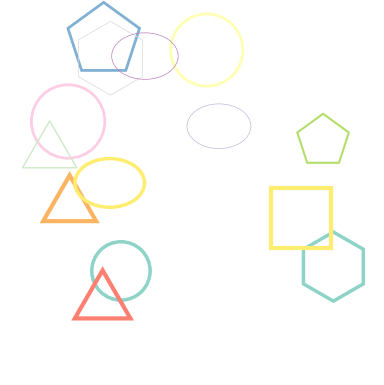[{"shape": "circle", "thickness": 2.5, "radius": 0.38, "center": [0.314, 0.296]}, {"shape": "hexagon", "thickness": 2.5, "radius": 0.45, "center": [0.866, 0.308]}, {"shape": "circle", "thickness": 2, "radius": 0.47, "center": [0.537, 0.87]}, {"shape": "oval", "thickness": 0.5, "radius": 0.41, "center": [0.569, 0.672]}, {"shape": "triangle", "thickness": 3, "radius": 0.42, "center": [0.266, 0.215]}, {"shape": "pentagon", "thickness": 2, "radius": 0.49, "center": [0.269, 0.896]}, {"shape": "triangle", "thickness": 3, "radius": 0.4, "center": [0.181, 0.465]}, {"shape": "pentagon", "thickness": 1.5, "radius": 0.35, "center": [0.839, 0.634]}, {"shape": "circle", "thickness": 2, "radius": 0.48, "center": [0.177, 0.684]}, {"shape": "hexagon", "thickness": 0.5, "radius": 0.48, "center": [0.287, 0.849]}, {"shape": "oval", "thickness": 0.5, "radius": 0.43, "center": [0.376, 0.854]}, {"shape": "triangle", "thickness": 1, "radius": 0.41, "center": [0.129, 0.605]}, {"shape": "square", "thickness": 3, "radius": 0.39, "center": [0.781, 0.434]}, {"shape": "oval", "thickness": 2.5, "radius": 0.45, "center": [0.285, 0.525]}]